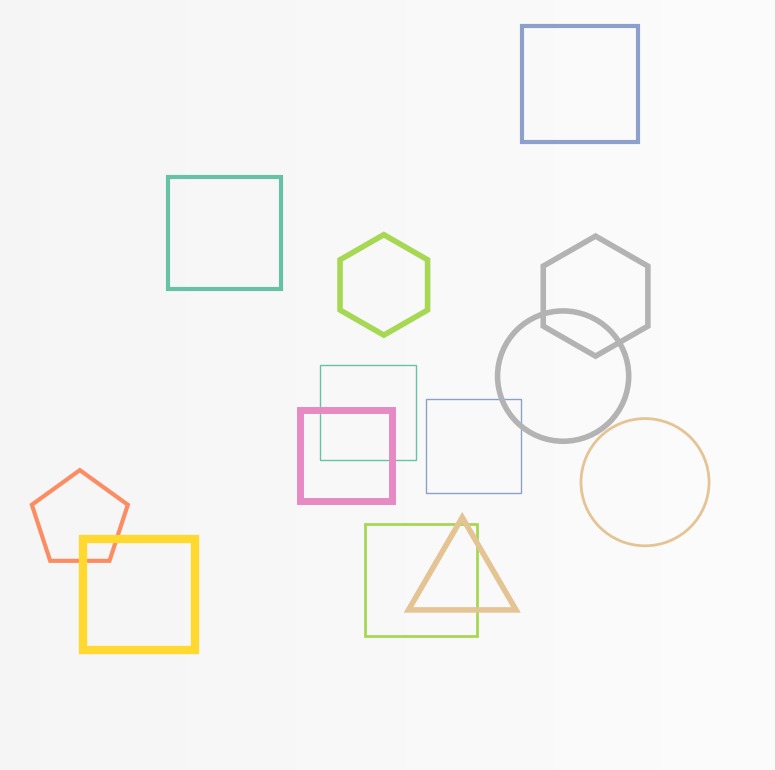[{"shape": "square", "thickness": 1.5, "radius": 0.37, "center": [0.29, 0.697]}, {"shape": "square", "thickness": 0.5, "radius": 0.31, "center": [0.475, 0.464]}, {"shape": "pentagon", "thickness": 1.5, "radius": 0.33, "center": [0.103, 0.324]}, {"shape": "square", "thickness": 1.5, "radius": 0.37, "center": [0.748, 0.891]}, {"shape": "square", "thickness": 0.5, "radius": 0.31, "center": [0.611, 0.421]}, {"shape": "square", "thickness": 2.5, "radius": 0.3, "center": [0.446, 0.409]}, {"shape": "square", "thickness": 1, "radius": 0.36, "center": [0.543, 0.247]}, {"shape": "hexagon", "thickness": 2, "radius": 0.33, "center": [0.495, 0.63]}, {"shape": "square", "thickness": 3, "radius": 0.36, "center": [0.179, 0.228]}, {"shape": "triangle", "thickness": 2, "radius": 0.4, "center": [0.596, 0.248]}, {"shape": "circle", "thickness": 1, "radius": 0.41, "center": [0.832, 0.374]}, {"shape": "circle", "thickness": 2, "radius": 0.42, "center": [0.727, 0.512]}, {"shape": "hexagon", "thickness": 2, "radius": 0.39, "center": [0.768, 0.615]}]